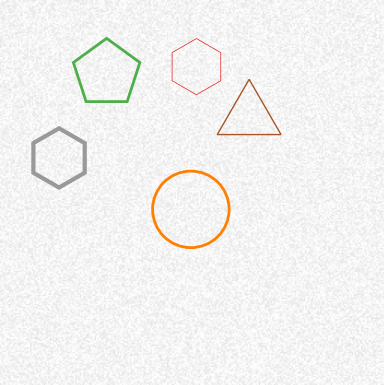[{"shape": "hexagon", "thickness": 0.5, "radius": 0.36, "center": [0.51, 0.827]}, {"shape": "pentagon", "thickness": 2, "radius": 0.45, "center": [0.277, 0.81]}, {"shape": "circle", "thickness": 2, "radius": 0.5, "center": [0.496, 0.456]}, {"shape": "triangle", "thickness": 1, "radius": 0.48, "center": [0.647, 0.698]}, {"shape": "hexagon", "thickness": 3, "radius": 0.38, "center": [0.153, 0.59]}]